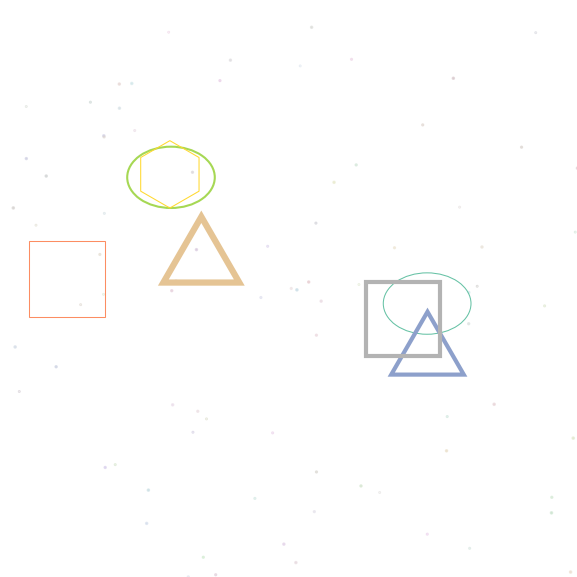[{"shape": "oval", "thickness": 0.5, "radius": 0.38, "center": [0.74, 0.474]}, {"shape": "square", "thickness": 0.5, "radius": 0.33, "center": [0.116, 0.516]}, {"shape": "triangle", "thickness": 2, "radius": 0.36, "center": [0.74, 0.387]}, {"shape": "oval", "thickness": 1, "radius": 0.38, "center": [0.296, 0.692]}, {"shape": "hexagon", "thickness": 0.5, "radius": 0.29, "center": [0.294, 0.697]}, {"shape": "triangle", "thickness": 3, "radius": 0.38, "center": [0.349, 0.548]}, {"shape": "square", "thickness": 2, "radius": 0.32, "center": [0.698, 0.446]}]